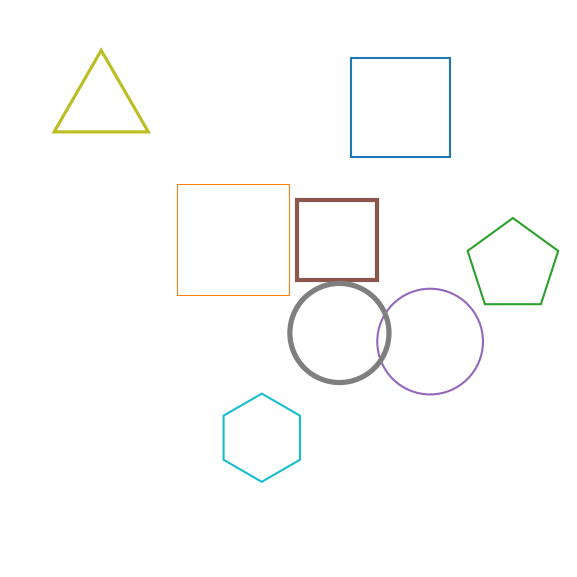[{"shape": "square", "thickness": 1, "radius": 0.43, "center": [0.693, 0.812]}, {"shape": "square", "thickness": 0.5, "radius": 0.48, "center": [0.403, 0.585]}, {"shape": "pentagon", "thickness": 1, "radius": 0.41, "center": [0.888, 0.539]}, {"shape": "circle", "thickness": 1, "radius": 0.46, "center": [0.745, 0.408]}, {"shape": "square", "thickness": 2, "radius": 0.35, "center": [0.584, 0.584]}, {"shape": "circle", "thickness": 2.5, "radius": 0.43, "center": [0.588, 0.423]}, {"shape": "triangle", "thickness": 1.5, "radius": 0.47, "center": [0.175, 0.818]}, {"shape": "hexagon", "thickness": 1, "radius": 0.38, "center": [0.453, 0.241]}]